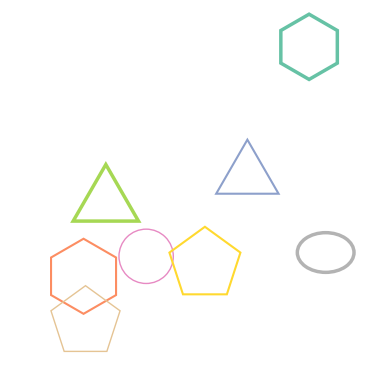[{"shape": "hexagon", "thickness": 2.5, "radius": 0.42, "center": [0.803, 0.878]}, {"shape": "hexagon", "thickness": 1.5, "radius": 0.49, "center": [0.217, 0.282]}, {"shape": "triangle", "thickness": 1.5, "radius": 0.47, "center": [0.643, 0.544]}, {"shape": "circle", "thickness": 1, "radius": 0.35, "center": [0.38, 0.334]}, {"shape": "triangle", "thickness": 2.5, "radius": 0.49, "center": [0.275, 0.475]}, {"shape": "pentagon", "thickness": 1.5, "radius": 0.48, "center": [0.532, 0.314]}, {"shape": "pentagon", "thickness": 1, "radius": 0.47, "center": [0.222, 0.164]}, {"shape": "oval", "thickness": 2.5, "radius": 0.37, "center": [0.846, 0.344]}]